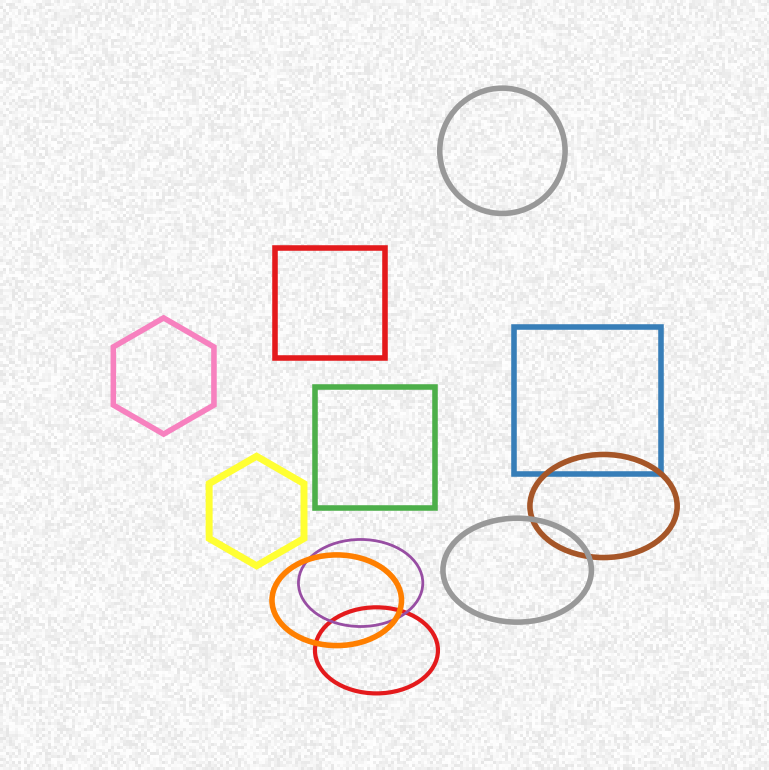[{"shape": "square", "thickness": 2, "radius": 0.36, "center": [0.429, 0.607]}, {"shape": "oval", "thickness": 1.5, "radius": 0.4, "center": [0.489, 0.155]}, {"shape": "square", "thickness": 2, "radius": 0.48, "center": [0.764, 0.48]}, {"shape": "square", "thickness": 2, "radius": 0.39, "center": [0.487, 0.419]}, {"shape": "oval", "thickness": 1, "radius": 0.4, "center": [0.468, 0.243]}, {"shape": "oval", "thickness": 2, "radius": 0.42, "center": [0.437, 0.22]}, {"shape": "hexagon", "thickness": 2.5, "radius": 0.36, "center": [0.333, 0.336]}, {"shape": "oval", "thickness": 2, "radius": 0.48, "center": [0.784, 0.343]}, {"shape": "hexagon", "thickness": 2, "radius": 0.38, "center": [0.213, 0.512]}, {"shape": "oval", "thickness": 2, "radius": 0.48, "center": [0.672, 0.26]}, {"shape": "circle", "thickness": 2, "radius": 0.41, "center": [0.652, 0.804]}]